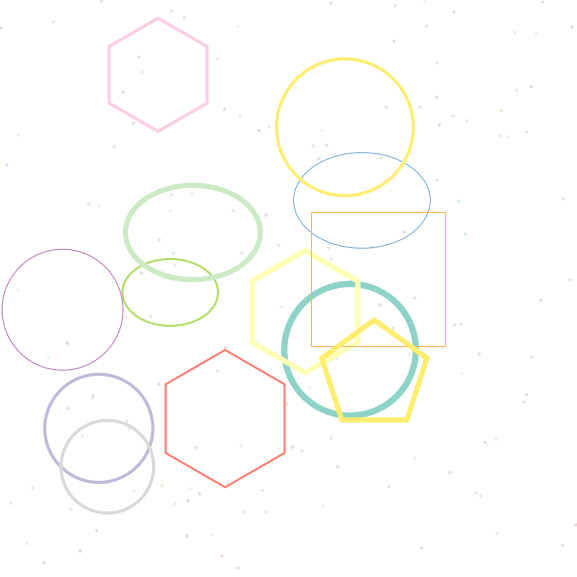[{"shape": "circle", "thickness": 3, "radius": 0.57, "center": [0.606, 0.393]}, {"shape": "hexagon", "thickness": 2.5, "radius": 0.53, "center": [0.528, 0.459]}, {"shape": "circle", "thickness": 1.5, "radius": 0.47, "center": [0.171, 0.257]}, {"shape": "hexagon", "thickness": 1, "radius": 0.59, "center": [0.39, 0.274]}, {"shape": "oval", "thickness": 0.5, "radius": 0.59, "center": [0.627, 0.652]}, {"shape": "square", "thickness": 0.5, "radius": 0.58, "center": [0.654, 0.516]}, {"shape": "oval", "thickness": 1, "radius": 0.41, "center": [0.295, 0.493]}, {"shape": "hexagon", "thickness": 1.5, "radius": 0.49, "center": [0.274, 0.87]}, {"shape": "circle", "thickness": 1.5, "radius": 0.4, "center": [0.186, 0.191]}, {"shape": "circle", "thickness": 0.5, "radius": 0.52, "center": [0.108, 0.463]}, {"shape": "oval", "thickness": 2.5, "radius": 0.58, "center": [0.334, 0.597]}, {"shape": "circle", "thickness": 1.5, "radius": 0.59, "center": [0.597, 0.779]}, {"shape": "pentagon", "thickness": 2.5, "radius": 0.48, "center": [0.648, 0.349]}]